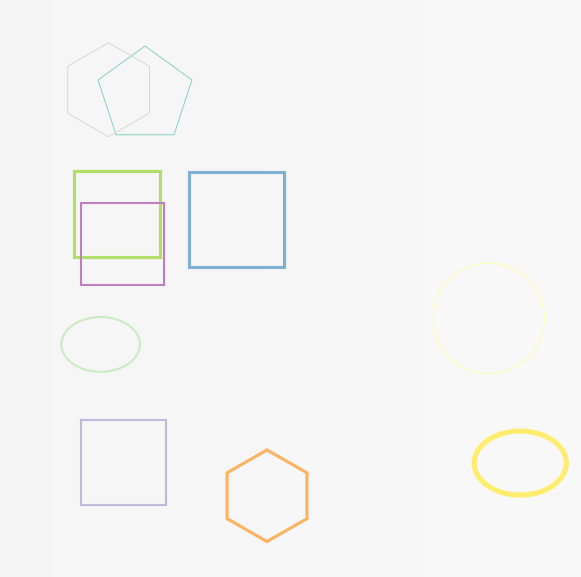[{"shape": "pentagon", "thickness": 0.5, "radius": 0.42, "center": [0.249, 0.834]}, {"shape": "circle", "thickness": 0.5, "radius": 0.48, "center": [0.841, 0.448]}, {"shape": "square", "thickness": 1, "radius": 0.37, "center": [0.213, 0.199]}, {"shape": "square", "thickness": 1.5, "radius": 0.41, "center": [0.406, 0.619]}, {"shape": "hexagon", "thickness": 1.5, "radius": 0.4, "center": [0.459, 0.141]}, {"shape": "square", "thickness": 1.5, "radius": 0.37, "center": [0.202, 0.628]}, {"shape": "hexagon", "thickness": 0.5, "radius": 0.41, "center": [0.187, 0.844]}, {"shape": "square", "thickness": 1, "radius": 0.36, "center": [0.211, 0.577]}, {"shape": "oval", "thickness": 1, "radius": 0.34, "center": [0.173, 0.403]}, {"shape": "oval", "thickness": 2.5, "radius": 0.4, "center": [0.895, 0.197]}]